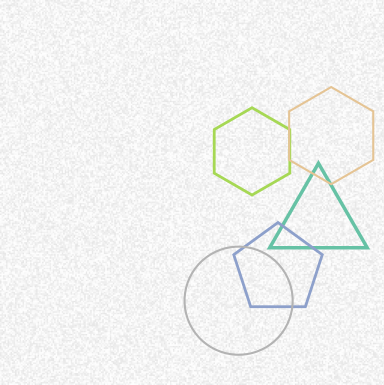[{"shape": "triangle", "thickness": 2.5, "radius": 0.73, "center": [0.827, 0.43]}, {"shape": "pentagon", "thickness": 2, "radius": 0.6, "center": [0.722, 0.301]}, {"shape": "hexagon", "thickness": 2, "radius": 0.57, "center": [0.655, 0.607]}, {"shape": "hexagon", "thickness": 1.5, "radius": 0.63, "center": [0.86, 0.648]}, {"shape": "circle", "thickness": 1.5, "radius": 0.7, "center": [0.62, 0.219]}]